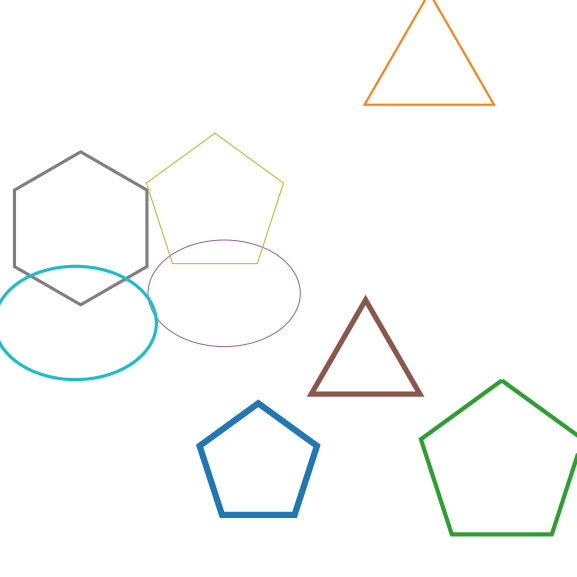[{"shape": "pentagon", "thickness": 3, "radius": 0.53, "center": [0.447, 0.194]}, {"shape": "triangle", "thickness": 1, "radius": 0.65, "center": [0.743, 0.883]}, {"shape": "pentagon", "thickness": 2, "radius": 0.74, "center": [0.869, 0.193]}, {"shape": "oval", "thickness": 0.5, "radius": 0.66, "center": [0.388, 0.491]}, {"shape": "triangle", "thickness": 2.5, "radius": 0.54, "center": [0.633, 0.371]}, {"shape": "hexagon", "thickness": 1.5, "radius": 0.66, "center": [0.14, 0.604]}, {"shape": "pentagon", "thickness": 0.5, "radius": 0.62, "center": [0.372, 0.644]}, {"shape": "oval", "thickness": 1.5, "radius": 0.7, "center": [0.131, 0.44]}]